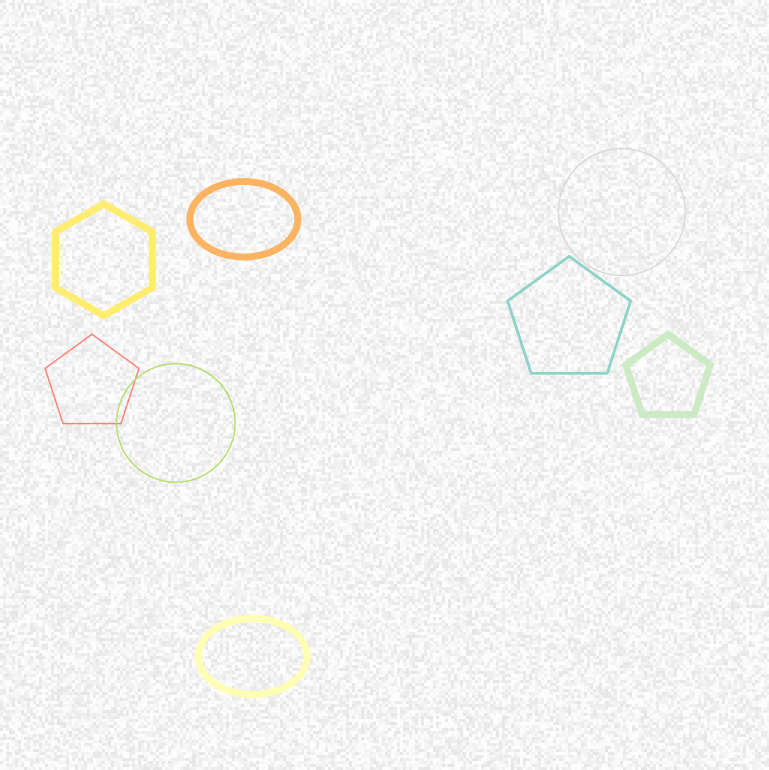[{"shape": "pentagon", "thickness": 1, "radius": 0.42, "center": [0.739, 0.583]}, {"shape": "oval", "thickness": 2.5, "radius": 0.35, "center": [0.328, 0.147]}, {"shape": "pentagon", "thickness": 0.5, "radius": 0.32, "center": [0.119, 0.502]}, {"shape": "oval", "thickness": 2.5, "radius": 0.35, "center": [0.317, 0.715]}, {"shape": "circle", "thickness": 0.5, "radius": 0.38, "center": [0.228, 0.451]}, {"shape": "circle", "thickness": 0.5, "radius": 0.41, "center": [0.808, 0.725]}, {"shape": "pentagon", "thickness": 2.5, "radius": 0.29, "center": [0.868, 0.508]}, {"shape": "hexagon", "thickness": 2.5, "radius": 0.36, "center": [0.135, 0.663]}]